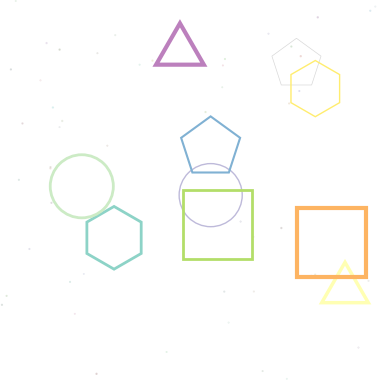[{"shape": "hexagon", "thickness": 2, "radius": 0.41, "center": [0.296, 0.382]}, {"shape": "triangle", "thickness": 2.5, "radius": 0.35, "center": [0.896, 0.249]}, {"shape": "circle", "thickness": 1, "radius": 0.41, "center": [0.547, 0.493]}, {"shape": "pentagon", "thickness": 1.5, "radius": 0.4, "center": [0.547, 0.617]}, {"shape": "square", "thickness": 3, "radius": 0.44, "center": [0.861, 0.37]}, {"shape": "square", "thickness": 2, "radius": 0.45, "center": [0.564, 0.417]}, {"shape": "pentagon", "thickness": 0.5, "radius": 0.34, "center": [0.77, 0.834]}, {"shape": "triangle", "thickness": 3, "radius": 0.36, "center": [0.467, 0.868]}, {"shape": "circle", "thickness": 2, "radius": 0.41, "center": [0.212, 0.516]}, {"shape": "hexagon", "thickness": 1, "radius": 0.36, "center": [0.819, 0.77]}]